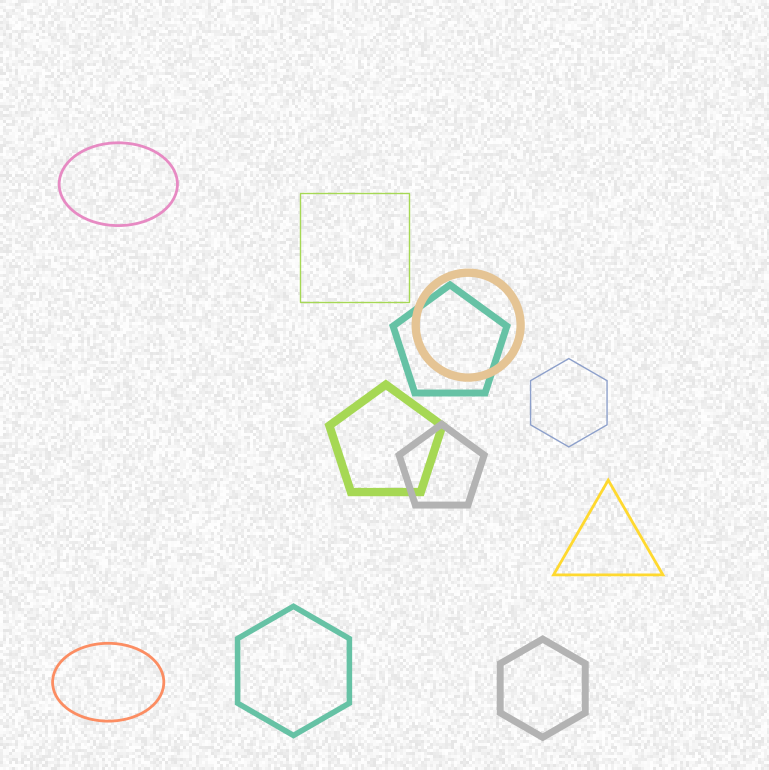[{"shape": "hexagon", "thickness": 2, "radius": 0.42, "center": [0.381, 0.129]}, {"shape": "pentagon", "thickness": 2.5, "radius": 0.39, "center": [0.584, 0.552]}, {"shape": "oval", "thickness": 1, "radius": 0.36, "center": [0.141, 0.114]}, {"shape": "hexagon", "thickness": 0.5, "radius": 0.29, "center": [0.739, 0.477]}, {"shape": "oval", "thickness": 1, "radius": 0.38, "center": [0.154, 0.761]}, {"shape": "pentagon", "thickness": 3, "radius": 0.39, "center": [0.501, 0.423]}, {"shape": "square", "thickness": 0.5, "radius": 0.35, "center": [0.46, 0.679]}, {"shape": "triangle", "thickness": 1, "radius": 0.41, "center": [0.79, 0.294]}, {"shape": "circle", "thickness": 3, "radius": 0.34, "center": [0.608, 0.578]}, {"shape": "hexagon", "thickness": 2.5, "radius": 0.32, "center": [0.705, 0.106]}, {"shape": "pentagon", "thickness": 2.5, "radius": 0.29, "center": [0.574, 0.391]}]